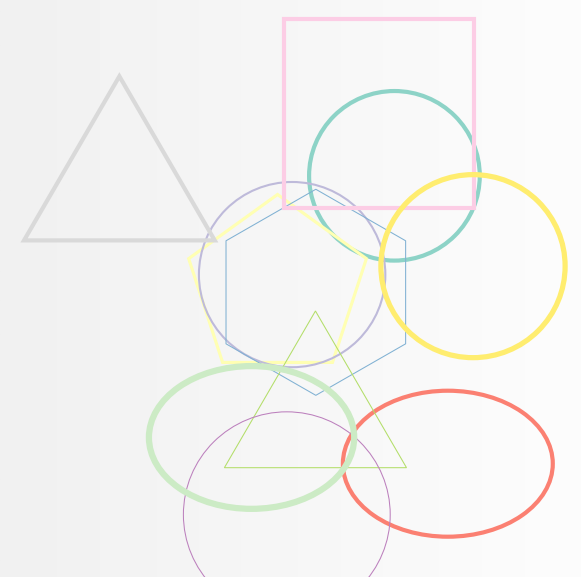[{"shape": "circle", "thickness": 2, "radius": 0.73, "center": [0.679, 0.695]}, {"shape": "pentagon", "thickness": 1.5, "radius": 0.8, "center": [0.477, 0.502]}, {"shape": "circle", "thickness": 1, "radius": 0.8, "center": [0.503, 0.524]}, {"shape": "oval", "thickness": 2, "radius": 0.9, "center": [0.77, 0.196]}, {"shape": "hexagon", "thickness": 0.5, "radius": 0.89, "center": [0.543, 0.493]}, {"shape": "triangle", "thickness": 0.5, "radius": 0.9, "center": [0.543, 0.28]}, {"shape": "square", "thickness": 2, "radius": 0.82, "center": [0.652, 0.802]}, {"shape": "triangle", "thickness": 2, "radius": 0.95, "center": [0.205, 0.678]}, {"shape": "circle", "thickness": 0.5, "radius": 0.89, "center": [0.493, 0.108]}, {"shape": "oval", "thickness": 3, "radius": 0.88, "center": [0.433, 0.242]}, {"shape": "circle", "thickness": 2.5, "radius": 0.79, "center": [0.814, 0.538]}]